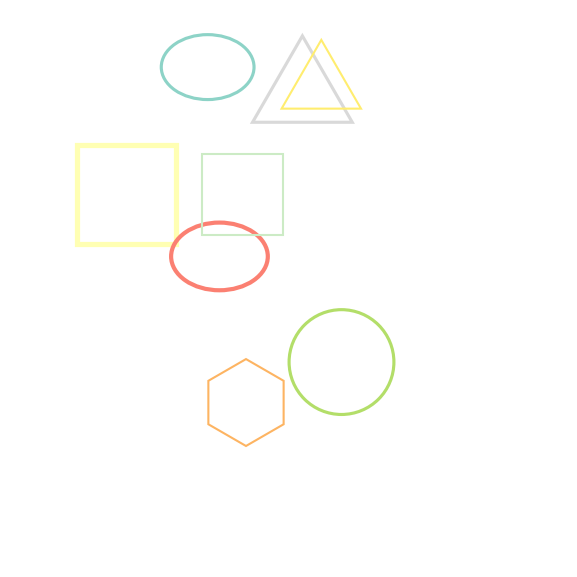[{"shape": "oval", "thickness": 1.5, "radius": 0.4, "center": [0.36, 0.883]}, {"shape": "square", "thickness": 2.5, "radius": 0.43, "center": [0.22, 0.662]}, {"shape": "oval", "thickness": 2, "radius": 0.42, "center": [0.38, 0.555]}, {"shape": "hexagon", "thickness": 1, "radius": 0.38, "center": [0.426, 0.302]}, {"shape": "circle", "thickness": 1.5, "radius": 0.45, "center": [0.591, 0.372]}, {"shape": "triangle", "thickness": 1.5, "radius": 0.5, "center": [0.524, 0.837]}, {"shape": "square", "thickness": 1, "radius": 0.35, "center": [0.42, 0.662]}, {"shape": "triangle", "thickness": 1, "radius": 0.4, "center": [0.556, 0.851]}]